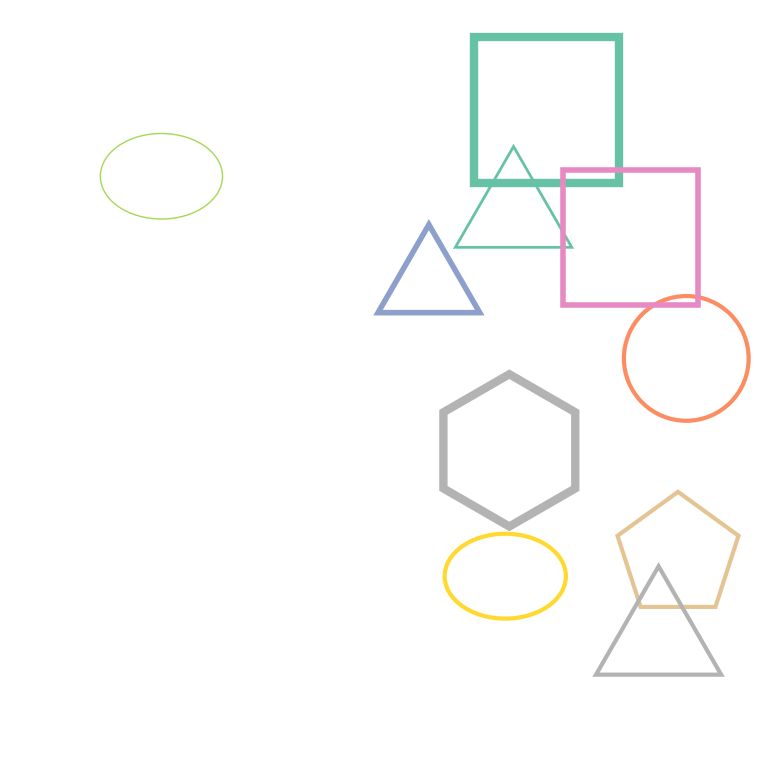[{"shape": "square", "thickness": 3, "radius": 0.47, "center": [0.71, 0.857]}, {"shape": "triangle", "thickness": 1, "radius": 0.44, "center": [0.667, 0.722]}, {"shape": "circle", "thickness": 1.5, "radius": 0.41, "center": [0.891, 0.535]}, {"shape": "triangle", "thickness": 2, "radius": 0.38, "center": [0.557, 0.632]}, {"shape": "square", "thickness": 2, "radius": 0.44, "center": [0.819, 0.692]}, {"shape": "oval", "thickness": 0.5, "radius": 0.4, "center": [0.21, 0.771]}, {"shape": "oval", "thickness": 1.5, "radius": 0.39, "center": [0.656, 0.252]}, {"shape": "pentagon", "thickness": 1.5, "radius": 0.41, "center": [0.881, 0.279]}, {"shape": "triangle", "thickness": 1.5, "radius": 0.47, "center": [0.855, 0.171]}, {"shape": "hexagon", "thickness": 3, "radius": 0.49, "center": [0.661, 0.415]}]